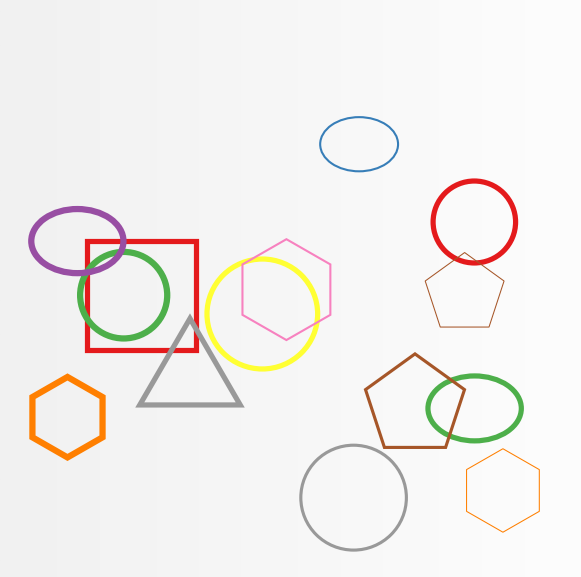[{"shape": "square", "thickness": 2.5, "radius": 0.47, "center": [0.244, 0.487]}, {"shape": "circle", "thickness": 2.5, "radius": 0.35, "center": [0.816, 0.615]}, {"shape": "oval", "thickness": 1, "radius": 0.33, "center": [0.618, 0.749]}, {"shape": "oval", "thickness": 2.5, "radius": 0.4, "center": [0.817, 0.292]}, {"shape": "circle", "thickness": 3, "radius": 0.37, "center": [0.213, 0.488]}, {"shape": "oval", "thickness": 3, "radius": 0.4, "center": [0.133, 0.582]}, {"shape": "hexagon", "thickness": 0.5, "radius": 0.36, "center": [0.865, 0.15]}, {"shape": "hexagon", "thickness": 3, "radius": 0.35, "center": [0.116, 0.277]}, {"shape": "circle", "thickness": 2.5, "radius": 0.48, "center": [0.451, 0.455]}, {"shape": "pentagon", "thickness": 1.5, "radius": 0.45, "center": [0.714, 0.297]}, {"shape": "pentagon", "thickness": 0.5, "radius": 0.36, "center": [0.799, 0.491]}, {"shape": "hexagon", "thickness": 1, "radius": 0.44, "center": [0.493, 0.498]}, {"shape": "triangle", "thickness": 2.5, "radius": 0.5, "center": [0.327, 0.348]}, {"shape": "circle", "thickness": 1.5, "radius": 0.45, "center": [0.608, 0.137]}]